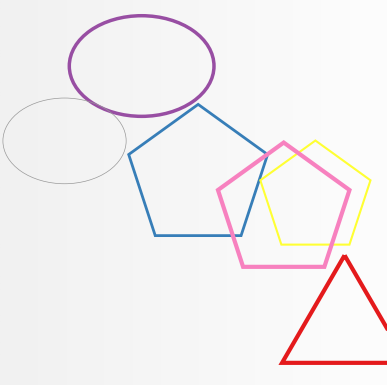[{"shape": "triangle", "thickness": 3, "radius": 0.93, "center": [0.889, 0.151]}, {"shape": "pentagon", "thickness": 2, "radius": 0.94, "center": [0.511, 0.54]}, {"shape": "oval", "thickness": 2.5, "radius": 0.93, "center": [0.366, 0.828]}, {"shape": "pentagon", "thickness": 1.5, "radius": 0.75, "center": [0.814, 0.486]}, {"shape": "pentagon", "thickness": 3, "radius": 0.89, "center": [0.732, 0.451]}, {"shape": "oval", "thickness": 0.5, "radius": 0.8, "center": [0.167, 0.634]}]